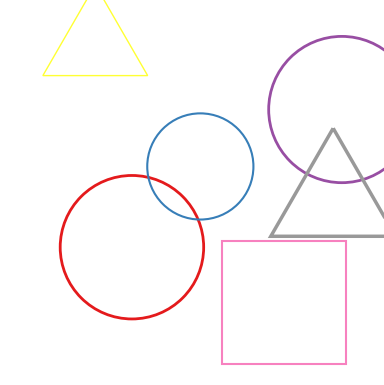[{"shape": "circle", "thickness": 2, "radius": 0.93, "center": [0.343, 0.358]}, {"shape": "circle", "thickness": 1.5, "radius": 0.69, "center": [0.52, 0.568]}, {"shape": "circle", "thickness": 2, "radius": 0.95, "center": [0.888, 0.715]}, {"shape": "triangle", "thickness": 1, "radius": 0.79, "center": [0.247, 0.882]}, {"shape": "square", "thickness": 1.5, "radius": 0.8, "center": [0.738, 0.214]}, {"shape": "triangle", "thickness": 2.5, "radius": 0.94, "center": [0.865, 0.48]}]